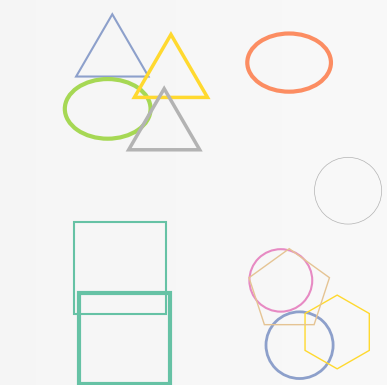[{"shape": "square", "thickness": 3, "radius": 0.59, "center": [0.32, 0.121]}, {"shape": "square", "thickness": 1.5, "radius": 0.59, "center": [0.309, 0.304]}, {"shape": "oval", "thickness": 3, "radius": 0.54, "center": [0.746, 0.837]}, {"shape": "triangle", "thickness": 1.5, "radius": 0.54, "center": [0.29, 0.855]}, {"shape": "circle", "thickness": 2, "radius": 0.43, "center": [0.773, 0.103]}, {"shape": "circle", "thickness": 1.5, "radius": 0.41, "center": [0.725, 0.272]}, {"shape": "oval", "thickness": 3, "radius": 0.55, "center": [0.278, 0.717]}, {"shape": "triangle", "thickness": 2.5, "radius": 0.54, "center": [0.441, 0.801]}, {"shape": "hexagon", "thickness": 1, "radius": 0.48, "center": [0.87, 0.138]}, {"shape": "pentagon", "thickness": 1, "radius": 0.55, "center": [0.746, 0.245]}, {"shape": "triangle", "thickness": 2.5, "radius": 0.53, "center": [0.424, 0.664]}, {"shape": "circle", "thickness": 0.5, "radius": 0.43, "center": [0.898, 0.505]}]